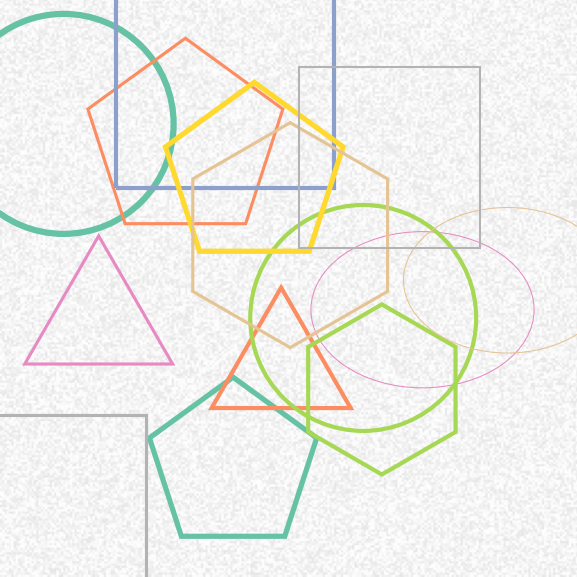[{"shape": "pentagon", "thickness": 2.5, "radius": 0.76, "center": [0.404, 0.194]}, {"shape": "circle", "thickness": 3, "radius": 0.95, "center": [0.11, 0.785]}, {"shape": "pentagon", "thickness": 1.5, "radius": 0.89, "center": [0.321, 0.755]}, {"shape": "triangle", "thickness": 2, "radius": 0.7, "center": [0.487, 0.362]}, {"shape": "square", "thickness": 2, "radius": 0.94, "center": [0.39, 0.863]}, {"shape": "oval", "thickness": 0.5, "radius": 0.97, "center": [0.732, 0.463]}, {"shape": "triangle", "thickness": 1.5, "radius": 0.74, "center": [0.171, 0.443]}, {"shape": "hexagon", "thickness": 2, "radius": 0.74, "center": [0.661, 0.325]}, {"shape": "circle", "thickness": 2, "radius": 0.98, "center": [0.629, 0.449]}, {"shape": "pentagon", "thickness": 2.5, "radius": 0.81, "center": [0.44, 0.695]}, {"shape": "hexagon", "thickness": 1.5, "radius": 0.97, "center": [0.502, 0.592]}, {"shape": "oval", "thickness": 0.5, "radius": 0.9, "center": [0.879, 0.514]}, {"shape": "square", "thickness": 1, "radius": 0.78, "center": [0.674, 0.726]}, {"shape": "square", "thickness": 1.5, "radius": 0.76, "center": [0.1, 0.127]}]